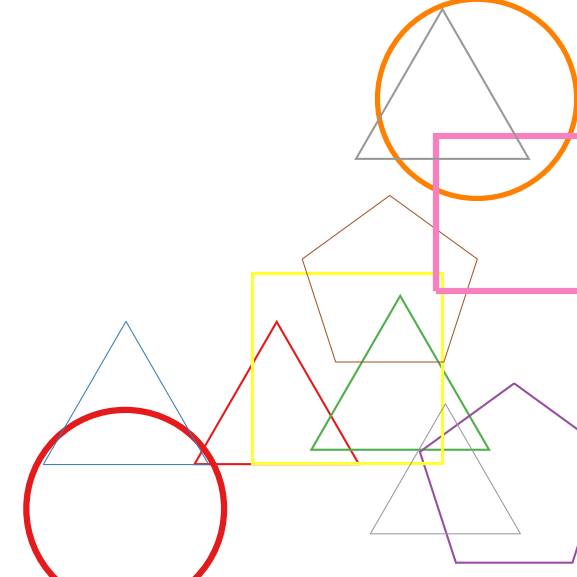[{"shape": "triangle", "thickness": 1, "radius": 0.82, "center": [0.479, 0.278]}, {"shape": "circle", "thickness": 3, "radius": 0.86, "center": [0.217, 0.118]}, {"shape": "triangle", "thickness": 0.5, "radius": 0.83, "center": [0.218, 0.277]}, {"shape": "triangle", "thickness": 1, "radius": 0.89, "center": [0.693, 0.309]}, {"shape": "pentagon", "thickness": 1, "radius": 0.86, "center": [0.89, 0.164]}, {"shape": "circle", "thickness": 2.5, "radius": 0.86, "center": [0.826, 0.828]}, {"shape": "square", "thickness": 1.5, "radius": 0.82, "center": [0.6, 0.362]}, {"shape": "pentagon", "thickness": 0.5, "radius": 0.8, "center": [0.675, 0.501]}, {"shape": "square", "thickness": 3, "radius": 0.67, "center": [0.89, 0.629]}, {"shape": "triangle", "thickness": 0.5, "radius": 0.75, "center": [0.771, 0.15]}, {"shape": "triangle", "thickness": 1, "radius": 0.86, "center": [0.766, 0.81]}]